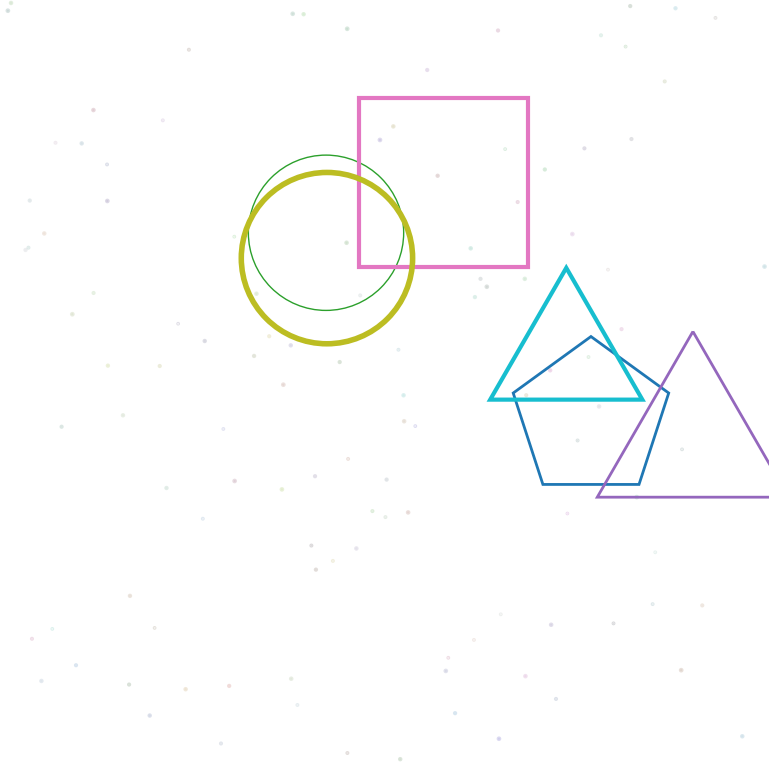[{"shape": "pentagon", "thickness": 1, "radius": 0.53, "center": [0.767, 0.457]}, {"shape": "circle", "thickness": 0.5, "radius": 0.5, "center": [0.423, 0.698]}, {"shape": "triangle", "thickness": 1, "radius": 0.72, "center": [0.9, 0.426]}, {"shape": "square", "thickness": 1.5, "radius": 0.55, "center": [0.576, 0.763]}, {"shape": "circle", "thickness": 2, "radius": 0.56, "center": [0.425, 0.665]}, {"shape": "triangle", "thickness": 1.5, "radius": 0.57, "center": [0.735, 0.538]}]